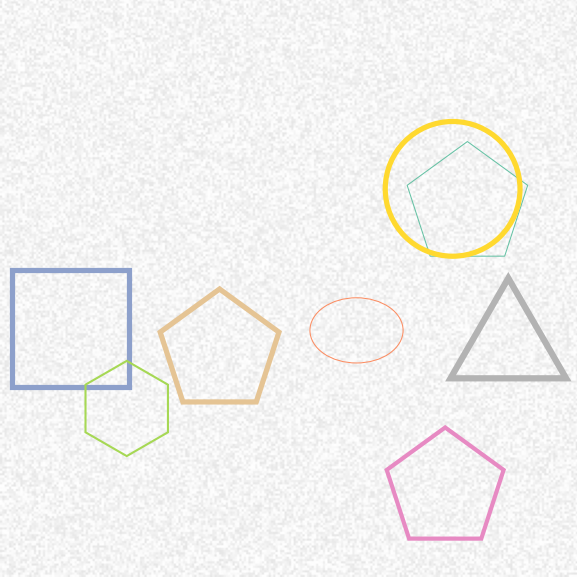[{"shape": "pentagon", "thickness": 0.5, "radius": 0.55, "center": [0.809, 0.644]}, {"shape": "oval", "thickness": 0.5, "radius": 0.4, "center": [0.617, 0.427]}, {"shape": "square", "thickness": 2.5, "radius": 0.51, "center": [0.122, 0.43]}, {"shape": "pentagon", "thickness": 2, "radius": 0.53, "center": [0.771, 0.153]}, {"shape": "hexagon", "thickness": 1, "radius": 0.41, "center": [0.219, 0.292]}, {"shape": "circle", "thickness": 2.5, "radius": 0.58, "center": [0.784, 0.672]}, {"shape": "pentagon", "thickness": 2.5, "radius": 0.54, "center": [0.38, 0.391]}, {"shape": "triangle", "thickness": 3, "radius": 0.58, "center": [0.88, 0.402]}]